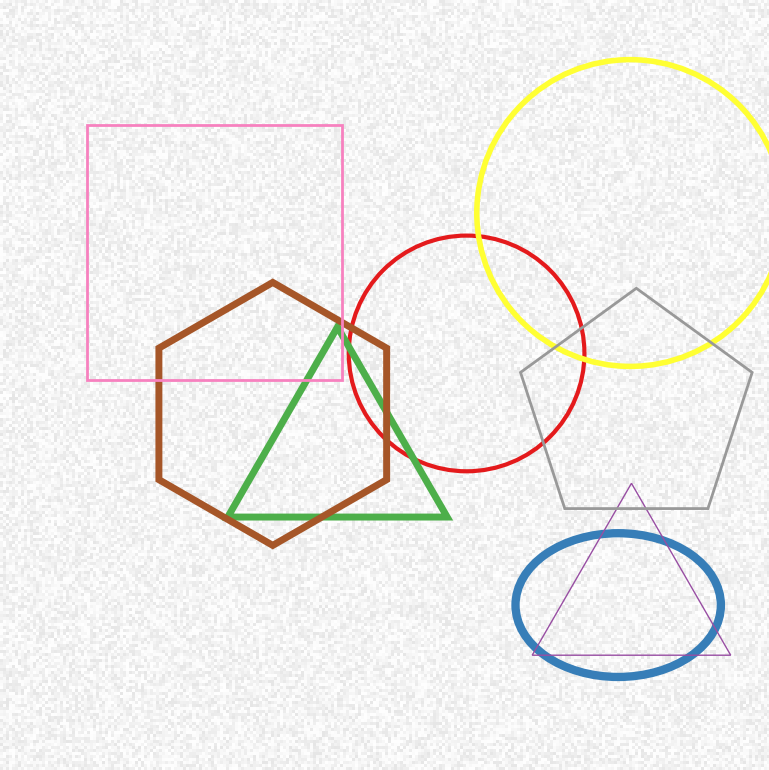[{"shape": "circle", "thickness": 1.5, "radius": 0.77, "center": [0.606, 0.541]}, {"shape": "oval", "thickness": 3, "radius": 0.67, "center": [0.803, 0.214]}, {"shape": "triangle", "thickness": 2.5, "radius": 0.82, "center": [0.438, 0.411]}, {"shape": "triangle", "thickness": 0.5, "radius": 0.74, "center": [0.82, 0.224]}, {"shape": "circle", "thickness": 2, "radius": 1.0, "center": [0.818, 0.723]}, {"shape": "hexagon", "thickness": 2.5, "radius": 0.85, "center": [0.354, 0.462]}, {"shape": "square", "thickness": 1, "radius": 0.83, "center": [0.278, 0.672]}, {"shape": "pentagon", "thickness": 1, "radius": 0.79, "center": [0.826, 0.467]}]